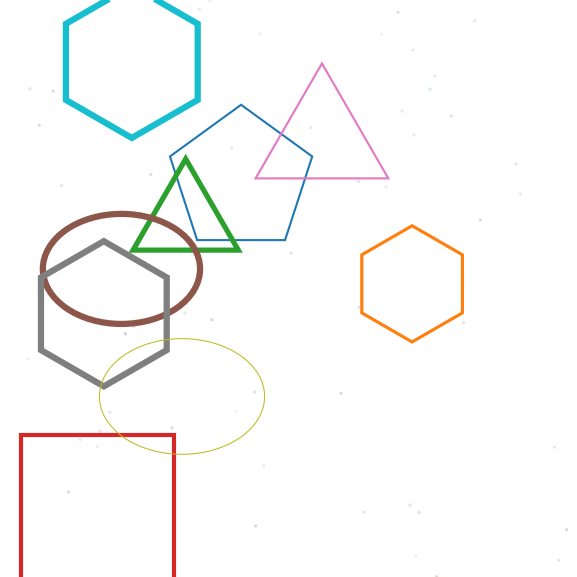[{"shape": "pentagon", "thickness": 1, "radius": 0.65, "center": [0.417, 0.688]}, {"shape": "hexagon", "thickness": 1.5, "radius": 0.5, "center": [0.714, 0.508]}, {"shape": "triangle", "thickness": 2.5, "radius": 0.53, "center": [0.322, 0.619]}, {"shape": "square", "thickness": 2, "radius": 0.66, "center": [0.17, 0.113]}, {"shape": "oval", "thickness": 3, "radius": 0.68, "center": [0.21, 0.533]}, {"shape": "triangle", "thickness": 1, "radius": 0.66, "center": [0.557, 0.757]}, {"shape": "hexagon", "thickness": 3, "radius": 0.63, "center": [0.18, 0.456]}, {"shape": "oval", "thickness": 0.5, "radius": 0.72, "center": [0.315, 0.313]}, {"shape": "hexagon", "thickness": 3, "radius": 0.66, "center": [0.228, 0.892]}]